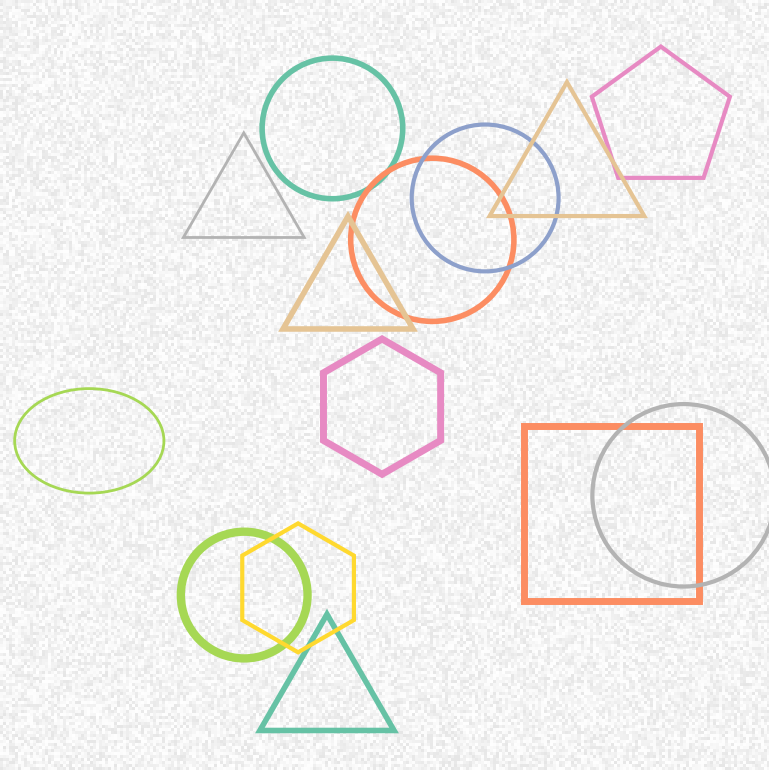[{"shape": "triangle", "thickness": 2, "radius": 0.5, "center": [0.425, 0.102]}, {"shape": "circle", "thickness": 2, "radius": 0.46, "center": [0.432, 0.833]}, {"shape": "square", "thickness": 2.5, "radius": 0.57, "center": [0.794, 0.333]}, {"shape": "circle", "thickness": 2, "radius": 0.53, "center": [0.561, 0.689]}, {"shape": "circle", "thickness": 1.5, "radius": 0.48, "center": [0.63, 0.743]}, {"shape": "hexagon", "thickness": 2.5, "radius": 0.44, "center": [0.496, 0.472]}, {"shape": "pentagon", "thickness": 1.5, "radius": 0.47, "center": [0.858, 0.845]}, {"shape": "circle", "thickness": 3, "radius": 0.41, "center": [0.317, 0.227]}, {"shape": "oval", "thickness": 1, "radius": 0.48, "center": [0.116, 0.427]}, {"shape": "hexagon", "thickness": 1.5, "radius": 0.42, "center": [0.387, 0.237]}, {"shape": "triangle", "thickness": 2, "radius": 0.49, "center": [0.452, 0.622]}, {"shape": "triangle", "thickness": 1.5, "radius": 0.58, "center": [0.736, 0.777]}, {"shape": "circle", "thickness": 1.5, "radius": 0.59, "center": [0.888, 0.357]}, {"shape": "triangle", "thickness": 1, "radius": 0.45, "center": [0.317, 0.737]}]